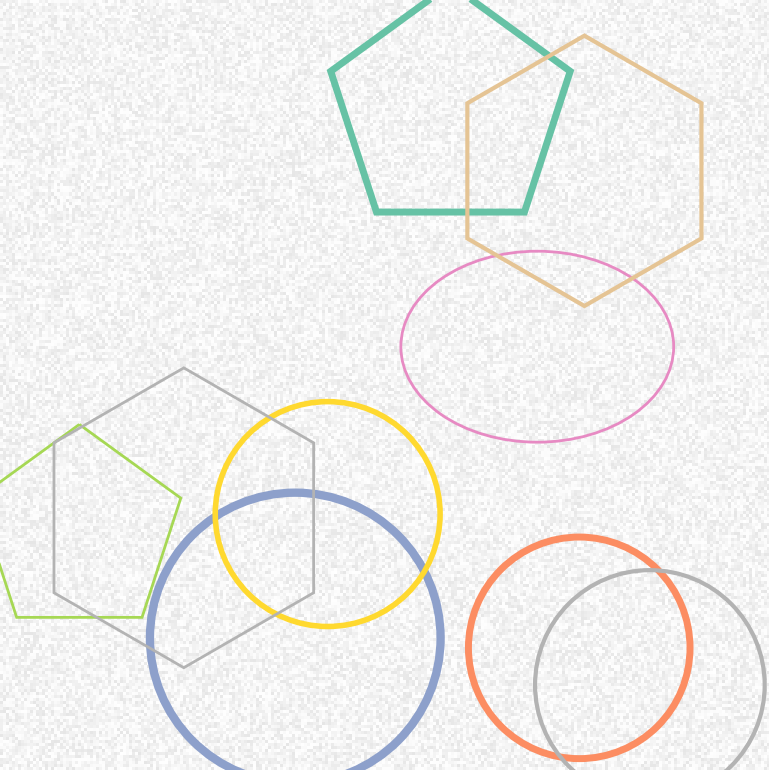[{"shape": "pentagon", "thickness": 2.5, "radius": 0.82, "center": [0.585, 0.857]}, {"shape": "circle", "thickness": 2.5, "radius": 0.72, "center": [0.752, 0.159]}, {"shape": "circle", "thickness": 3, "radius": 0.94, "center": [0.383, 0.171]}, {"shape": "oval", "thickness": 1, "radius": 0.89, "center": [0.698, 0.55]}, {"shape": "pentagon", "thickness": 1, "radius": 0.69, "center": [0.103, 0.31]}, {"shape": "circle", "thickness": 2, "radius": 0.73, "center": [0.426, 0.332]}, {"shape": "hexagon", "thickness": 1.5, "radius": 0.88, "center": [0.759, 0.778]}, {"shape": "circle", "thickness": 1.5, "radius": 0.75, "center": [0.844, 0.11]}, {"shape": "hexagon", "thickness": 1, "radius": 0.97, "center": [0.239, 0.328]}]